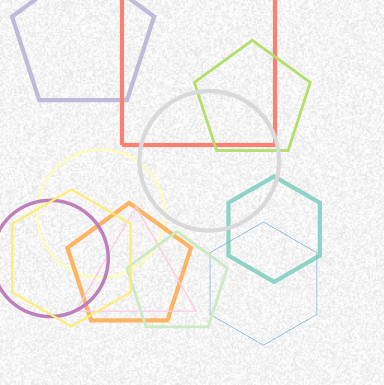[{"shape": "hexagon", "thickness": 3, "radius": 0.69, "center": [0.712, 0.405]}, {"shape": "circle", "thickness": 1.5, "radius": 0.83, "center": [0.262, 0.445]}, {"shape": "pentagon", "thickness": 3, "radius": 0.97, "center": [0.216, 0.897]}, {"shape": "square", "thickness": 3, "radius": 0.99, "center": [0.516, 0.821]}, {"shape": "hexagon", "thickness": 0.5, "radius": 0.8, "center": [0.684, 0.263]}, {"shape": "pentagon", "thickness": 3, "radius": 0.84, "center": [0.336, 0.304]}, {"shape": "pentagon", "thickness": 2, "radius": 0.79, "center": [0.655, 0.737]}, {"shape": "triangle", "thickness": 1, "radius": 0.9, "center": [0.353, 0.282]}, {"shape": "circle", "thickness": 3, "radius": 0.91, "center": [0.544, 0.582]}, {"shape": "circle", "thickness": 2.5, "radius": 0.75, "center": [0.13, 0.329]}, {"shape": "pentagon", "thickness": 2, "radius": 0.69, "center": [0.46, 0.262]}, {"shape": "hexagon", "thickness": 1.5, "radius": 0.89, "center": [0.186, 0.33]}]